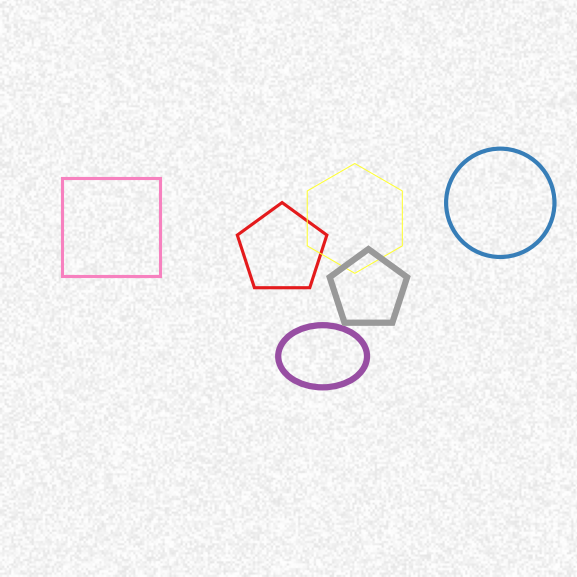[{"shape": "pentagon", "thickness": 1.5, "radius": 0.41, "center": [0.488, 0.567]}, {"shape": "circle", "thickness": 2, "radius": 0.47, "center": [0.866, 0.648]}, {"shape": "oval", "thickness": 3, "radius": 0.38, "center": [0.559, 0.382]}, {"shape": "hexagon", "thickness": 0.5, "radius": 0.48, "center": [0.614, 0.621]}, {"shape": "square", "thickness": 1.5, "radius": 0.43, "center": [0.192, 0.605]}, {"shape": "pentagon", "thickness": 3, "radius": 0.35, "center": [0.638, 0.497]}]